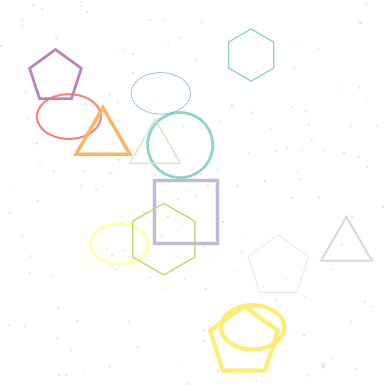[{"shape": "circle", "thickness": 2, "radius": 0.42, "center": [0.468, 0.623]}, {"shape": "hexagon", "thickness": 1, "radius": 0.34, "center": [0.652, 0.857]}, {"shape": "oval", "thickness": 2.5, "radius": 0.38, "center": [0.31, 0.366]}, {"shape": "square", "thickness": 2.5, "radius": 0.41, "center": [0.482, 0.451]}, {"shape": "oval", "thickness": 1.5, "radius": 0.41, "center": [0.179, 0.697]}, {"shape": "oval", "thickness": 0.5, "radius": 0.38, "center": [0.418, 0.758]}, {"shape": "triangle", "thickness": 2.5, "radius": 0.4, "center": [0.267, 0.64]}, {"shape": "hexagon", "thickness": 1, "radius": 0.46, "center": [0.425, 0.379]}, {"shape": "pentagon", "thickness": 0.5, "radius": 0.41, "center": [0.723, 0.307]}, {"shape": "triangle", "thickness": 1.5, "radius": 0.38, "center": [0.9, 0.361]}, {"shape": "pentagon", "thickness": 2, "radius": 0.35, "center": [0.144, 0.801]}, {"shape": "triangle", "thickness": 1, "radius": 0.38, "center": [0.403, 0.614]}, {"shape": "pentagon", "thickness": 3, "radius": 0.46, "center": [0.634, 0.113]}, {"shape": "oval", "thickness": 3, "radius": 0.41, "center": [0.656, 0.15]}]